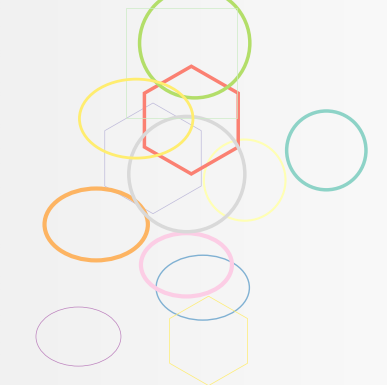[{"shape": "circle", "thickness": 2.5, "radius": 0.51, "center": [0.842, 0.609]}, {"shape": "circle", "thickness": 1.5, "radius": 0.53, "center": [0.631, 0.532]}, {"shape": "hexagon", "thickness": 0.5, "radius": 0.72, "center": [0.395, 0.589]}, {"shape": "hexagon", "thickness": 2.5, "radius": 0.7, "center": [0.494, 0.688]}, {"shape": "oval", "thickness": 1, "radius": 0.6, "center": [0.523, 0.253]}, {"shape": "oval", "thickness": 3, "radius": 0.67, "center": [0.248, 0.417]}, {"shape": "circle", "thickness": 2.5, "radius": 0.71, "center": [0.502, 0.888]}, {"shape": "oval", "thickness": 3, "radius": 0.59, "center": [0.481, 0.312]}, {"shape": "circle", "thickness": 2.5, "radius": 0.75, "center": [0.482, 0.548]}, {"shape": "oval", "thickness": 0.5, "radius": 0.55, "center": [0.202, 0.126]}, {"shape": "square", "thickness": 0.5, "radius": 0.71, "center": [0.469, 0.835]}, {"shape": "oval", "thickness": 2, "radius": 0.73, "center": [0.351, 0.692]}, {"shape": "hexagon", "thickness": 0.5, "radius": 0.58, "center": [0.538, 0.115]}]